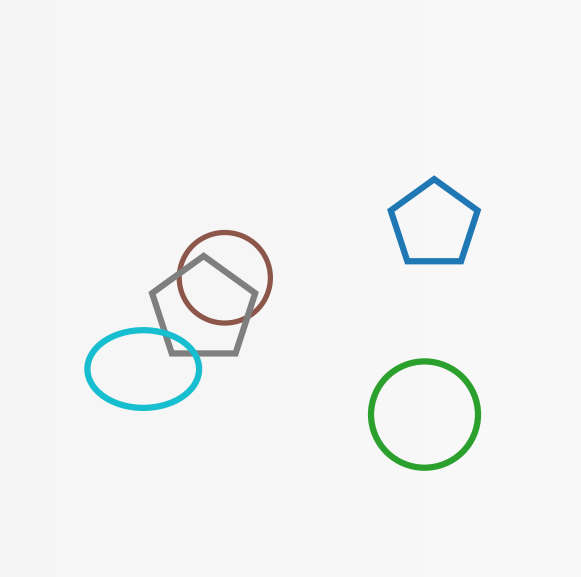[{"shape": "pentagon", "thickness": 3, "radius": 0.39, "center": [0.747, 0.61]}, {"shape": "circle", "thickness": 3, "radius": 0.46, "center": [0.73, 0.281]}, {"shape": "circle", "thickness": 2.5, "radius": 0.39, "center": [0.387, 0.518]}, {"shape": "pentagon", "thickness": 3, "radius": 0.47, "center": [0.35, 0.463]}, {"shape": "oval", "thickness": 3, "radius": 0.48, "center": [0.246, 0.36]}]